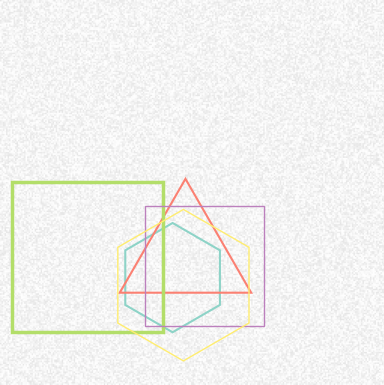[{"shape": "hexagon", "thickness": 1.5, "radius": 0.71, "center": [0.448, 0.279]}, {"shape": "triangle", "thickness": 1.5, "radius": 0.99, "center": [0.482, 0.338]}, {"shape": "square", "thickness": 2.5, "radius": 0.98, "center": [0.227, 0.333]}, {"shape": "square", "thickness": 1, "radius": 0.78, "center": [0.531, 0.31]}, {"shape": "hexagon", "thickness": 1, "radius": 0.98, "center": [0.476, 0.259]}]